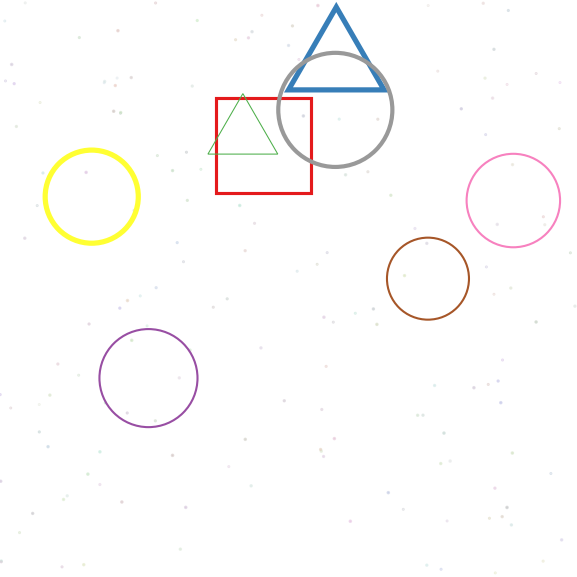[{"shape": "square", "thickness": 1.5, "radius": 0.41, "center": [0.456, 0.747]}, {"shape": "triangle", "thickness": 2.5, "radius": 0.48, "center": [0.582, 0.891]}, {"shape": "triangle", "thickness": 0.5, "radius": 0.35, "center": [0.421, 0.767]}, {"shape": "circle", "thickness": 1, "radius": 0.42, "center": [0.257, 0.344]}, {"shape": "circle", "thickness": 2.5, "radius": 0.4, "center": [0.159, 0.659]}, {"shape": "circle", "thickness": 1, "radius": 0.35, "center": [0.741, 0.517]}, {"shape": "circle", "thickness": 1, "radius": 0.4, "center": [0.889, 0.652]}, {"shape": "circle", "thickness": 2, "radius": 0.49, "center": [0.581, 0.809]}]